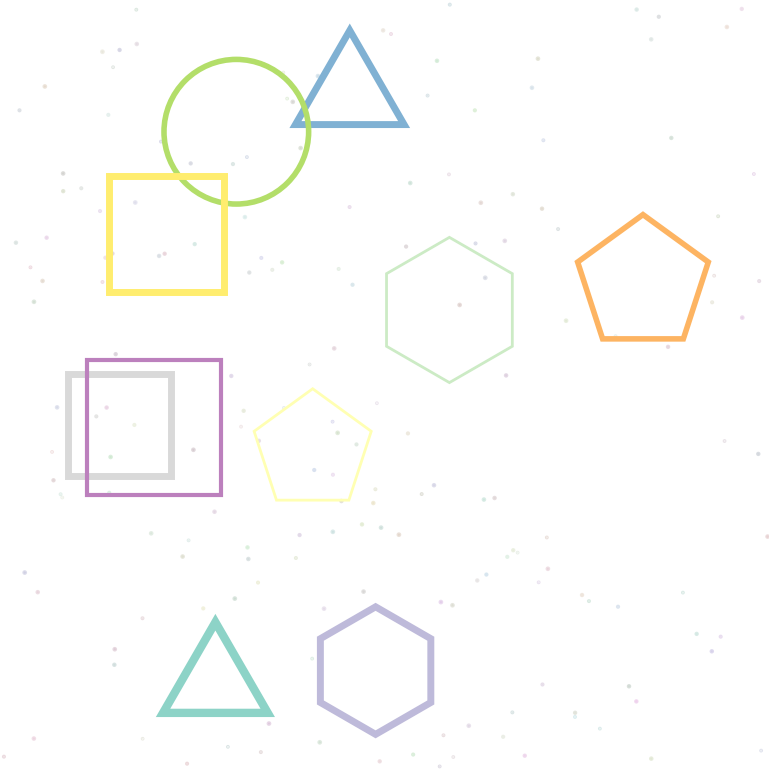[{"shape": "triangle", "thickness": 3, "radius": 0.39, "center": [0.28, 0.113]}, {"shape": "pentagon", "thickness": 1, "radius": 0.4, "center": [0.406, 0.415]}, {"shape": "hexagon", "thickness": 2.5, "radius": 0.41, "center": [0.488, 0.129]}, {"shape": "triangle", "thickness": 2.5, "radius": 0.41, "center": [0.454, 0.879]}, {"shape": "pentagon", "thickness": 2, "radius": 0.45, "center": [0.835, 0.632]}, {"shape": "circle", "thickness": 2, "radius": 0.47, "center": [0.307, 0.829]}, {"shape": "square", "thickness": 2.5, "radius": 0.33, "center": [0.155, 0.448]}, {"shape": "square", "thickness": 1.5, "radius": 0.44, "center": [0.2, 0.445]}, {"shape": "hexagon", "thickness": 1, "radius": 0.47, "center": [0.584, 0.597]}, {"shape": "square", "thickness": 2.5, "radius": 0.38, "center": [0.216, 0.696]}]